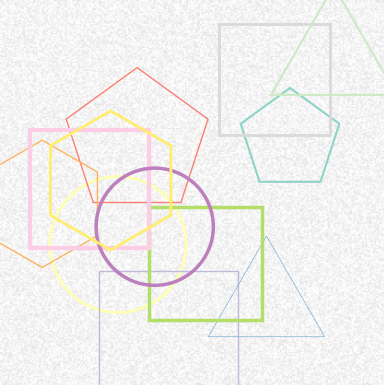[{"shape": "pentagon", "thickness": 1.5, "radius": 0.67, "center": [0.753, 0.637]}, {"shape": "circle", "thickness": 2, "radius": 0.88, "center": [0.306, 0.365]}, {"shape": "square", "thickness": 1, "radius": 0.9, "center": [0.438, 0.117]}, {"shape": "pentagon", "thickness": 1, "radius": 0.97, "center": [0.356, 0.631]}, {"shape": "triangle", "thickness": 0.5, "radius": 0.87, "center": [0.692, 0.213]}, {"shape": "hexagon", "thickness": 1, "radius": 0.83, "center": [0.11, 0.471]}, {"shape": "square", "thickness": 2.5, "radius": 0.74, "center": [0.534, 0.316]}, {"shape": "square", "thickness": 3, "radius": 0.77, "center": [0.232, 0.509]}, {"shape": "square", "thickness": 2, "radius": 0.72, "center": [0.713, 0.793]}, {"shape": "circle", "thickness": 2.5, "radius": 0.76, "center": [0.402, 0.411]}, {"shape": "triangle", "thickness": 1.5, "radius": 0.94, "center": [0.867, 0.848]}, {"shape": "hexagon", "thickness": 2, "radius": 0.9, "center": [0.287, 0.531]}]